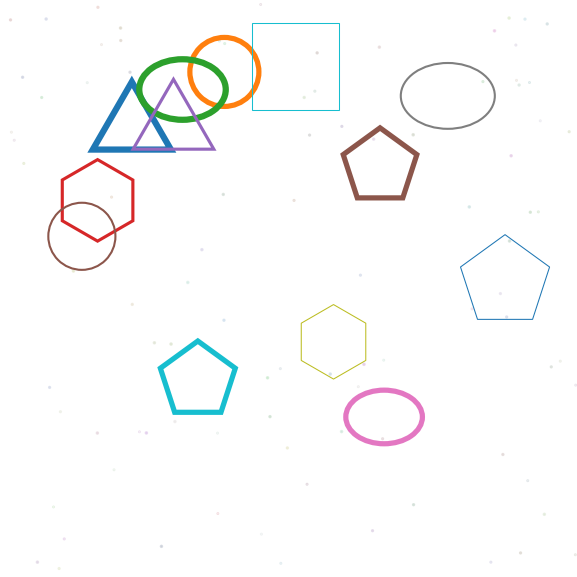[{"shape": "triangle", "thickness": 3, "radius": 0.39, "center": [0.228, 0.779]}, {"shape": "pentagon", "thickness": 0.5, "radius": 0.41, "center": [0.875, 0.512]}, {"shape": "circle", "thickness": 2.5, "radius": 0.3, "center": [0.389, 0.875]}, {"shape": "oval", "thickness": 3, "radius": 0.37, "center": [0.316, 0.844]}, {"shape": "hexagon", "thickness": 1.5, "radius": 0.35, "center": [0.169, 0.652]}, {"shape": "triangle", "thickness": 1.5, "radius": 0.4, "center": [0.3, 0.781]}, {"shape": "pentagon", "thickness": 2.5, "radius": 0.34, "center": [0.658, 0.711]}, {"shape": "circle", "thickness": 1, "radius": 0.29, "center": [0.142, 0.59]}, {"shape": "oval", "thickness": 2.5, "radius": 0.33, "center": [0.665, 0.277]}, {"shape": "oval", "thickness": 1, "radius": 0.41, "center": [0.775, 0.833]}, {"shape": "hexagon", "thickness": 0.5, "radius": 0.32, "center": [0.578, 0.407]}, {"shape": "pentagon", "thickness": 2.5, "radius": 0.34, "center": [0.343, 0.34]}, {"shape": "square", "thickness": 0.5, "radius": 0.38, "center": [0.511, 0.883]}]